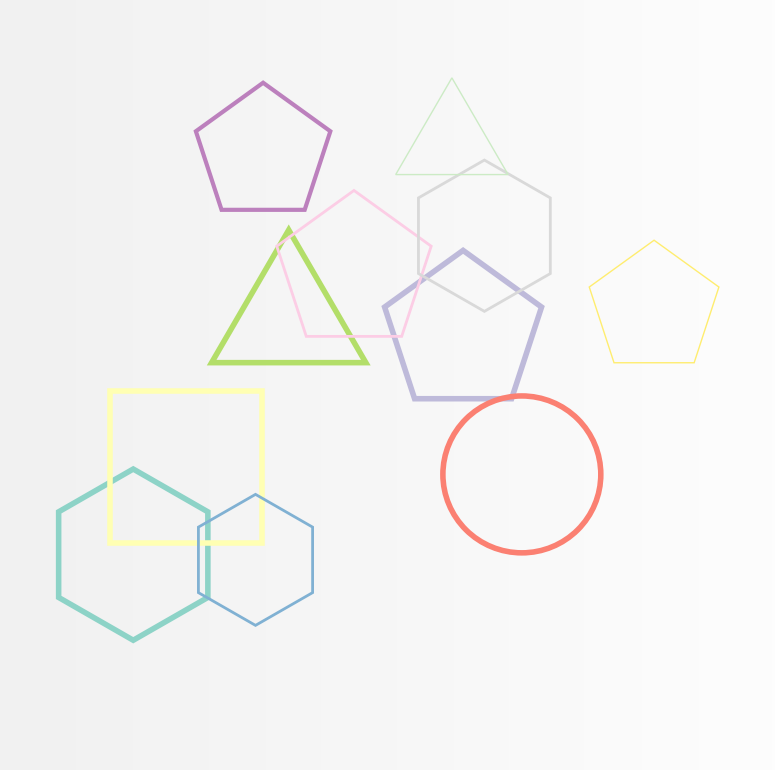[{"shape": "hexagon", "thickness": 2, "radius": 0.56, "center": [0.172, 0.28]}, {"shape": "square", "thickness": 2, "radius": 0.49, "center": [0.24, 0.394]}, {"shape": "pentagon", "thickness": 2, "radius": 0.53, "center": [0.598, 0.568]}, {"shape": "circle", "thickness": 2, "radius": 0.51, "center": [0.673, 0.384]}, {"shape": "hexagon", "thickness": 1, "radius": 0.43, "center": [0.33, 0.273]}, {"shape": "triangle", "thickness": 2, "radius": 0.57, "center": [0.373, 0.586]}, {"shape": "pentagon", "thickness": 1, "radius": 0.52, "center": [0.457, 0.648]}, {"shape": "hexagon", "thickness": 1, "radius": 0.49, "center": [0.625, 0.694]}, {"shape": "pentagon", "thickness": 1.5, "radius": 0.46, "center": [0.34, 0.801]}, {"shape": "triangle", "thickness": 0.5, "radius": 0.42, "center": [0.583, 0.815]}, {"shape": "pentagon", "thickness": 0.5, "radius": 0.44, "center": [0.844, 0.6]}]